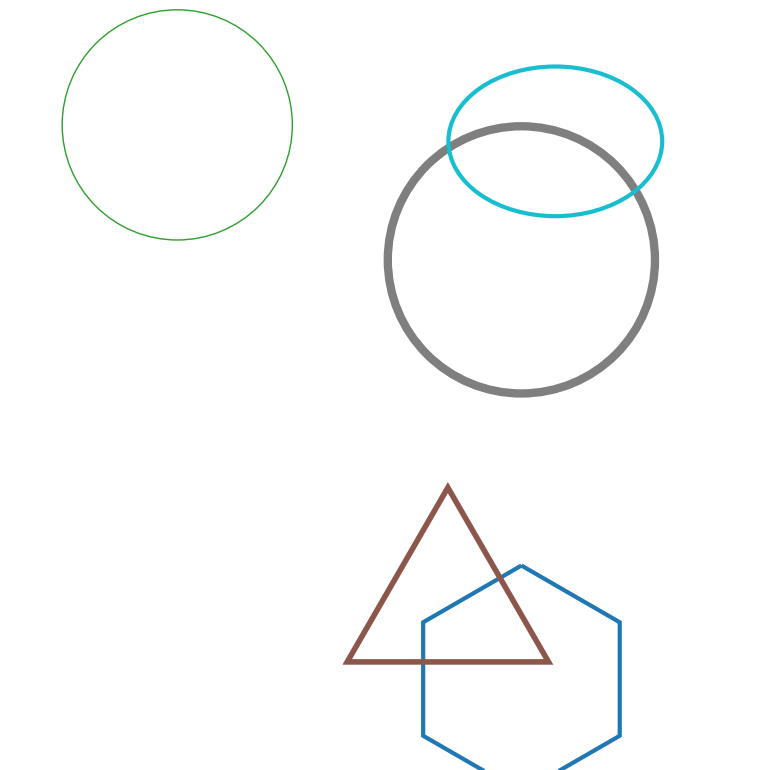[{"shape": "hexagon", "thickness": 1.5, "radius": 0.74, "center": [0.677, 0.118]}, {"shape": "circle", "thickness": 0.5, "radius": 0.75, "center": [0.23, 0.838]}, {"shape": "triangle", "thickness": 2, "radius": 0.75, "center": [0.582, 0.216]}, {"shape": "circle", "thickness": 3, "radius": 0.87, "center": [0.677, 0.663]}, {"shape": "oval", "thickness": 1.5, "radius": 0.69, "center": [0.721, 0.816]}]